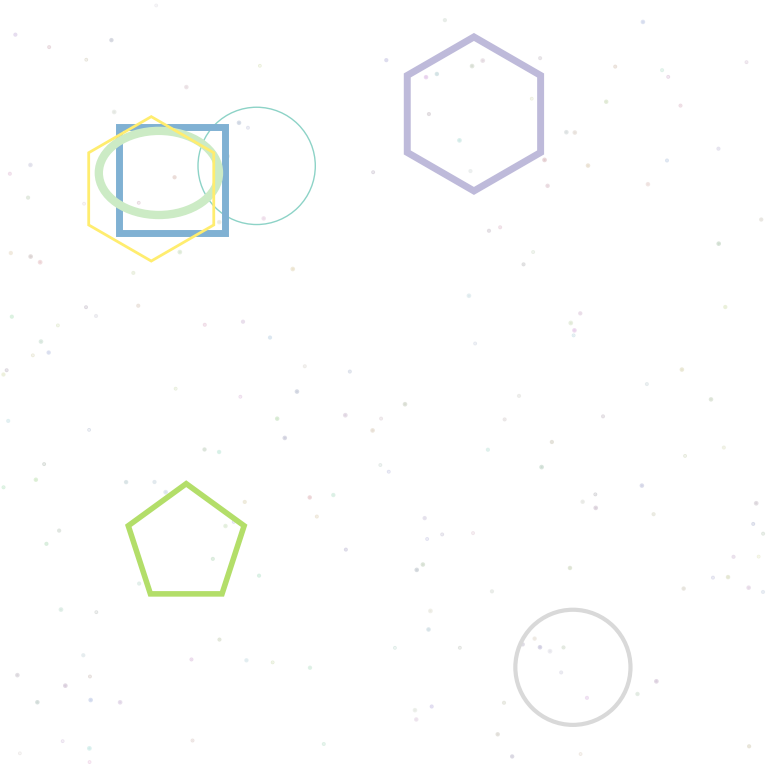[{"shape": "circle", "thickness": 0.5, "radius": 0.38, "center": [0.333, 0.785]}, {"shape": "hexagon", "thickness": 2.5, "radius": 0.5, "center": [0.616, 0.852]}, {"shape": "square", "thickness": 2.5, "radius": 0.34, "center": [0.223, 0.766]}, {"shape": "pentagon", "thickness": 2, "radius": 0.4, "center": [0.242, 0.293]}, {"shape": "circle", "thickness": 1.5, "radius": 0.37, "center": [0.744, 0.133]}, {"shape": "oval", "thickness": 3, "radius": 0.39, "center": [0.206, 0.775]}, {"shape": "hexagon", "thickness": 1, "radius": 0.47, "center": [0.196, 0.755]}]